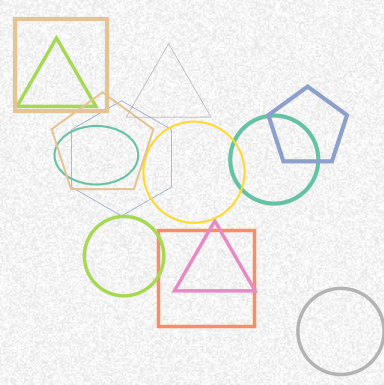[{"shape": "oval", "thickness": 1.5, "radius": 0.54, "center": [0.25, 0.597]}, {"shape": "circle", "thickness": 3, "radius": 0.57, "center": [0.712, 0.585]}, {"shape": "square", "thickness": 2.5, "radius": 0.62, "center": [0.535, 0.279]}, {"shape": "pentagon", "thickness": 3, "radius": 0.54, "center": [0.799, 0.668]}, {"shape": "hexagon", "thickness": 0.5, "radius": 0.75, "center": [0.316, 0.589]}, {"shape": "triangle", "thickness": 2.5, "radius": 0.61, "center": [0.558, 0.305]}, {"shape": "triangle", "thickness": 2.5, "radius": 0.59, "center": [0.147, 0.783]}, {"shape": "circle", "thickness": 2.5, "radius": 0.52, "center": [0.322, 0.335]}, {"shape": "circle", "thickness": 1.5, "radius": 0.66, "center": [0.504, 0.553]}, {"shape": "pentagon", "thickness": 1.5, "radius": 0.69, "center": [0.266, 0.621]}, {"shape": "square", "thickness": 3, "radius": 0.6, "center": [0.158, 0.831]}, {"shape": "circle", "thickness": 2.5, "radius": 0.56, "center": [0.886, 0.139]}, {"shape": "triangle", "thickness": 0.5, "radius": 0.64, "center": [0.438, 0.759]}]